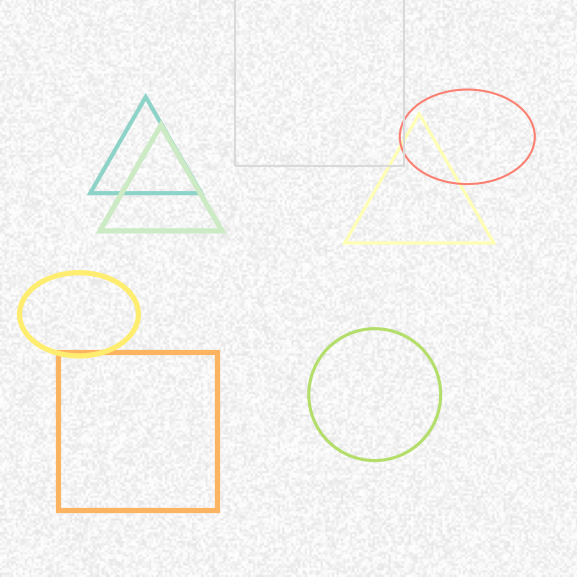[{"shape": "triangle", "thickness": 2, "radius": 0.56, "center": [0.252, 0.72]}, {"shape": "triangle", "thickness": 1.5, "radius": 0.75, "center": [0.726, 0.653]}, {"shape": "oval", "thickness": 1, "radius": 0.58, "center": [0.809, 0.762]}, {"shape": "square", "thickness": 2.5, "radius": 0.69, "center": [0.239, 0.253]}, {"shape": "circle", "thickness": 1.5, "radius": 0.57, "center": [0.649, 0.316]}, {"shape": "square", "thickness": 1, "radius": 0.73, "center": [0.553, 0.859]}, {"shape": "triangle", "thickness": 2.5, "radius": 0.61, "center": [0.279, 0.66]}, {"shape": "oval", "thickness": 2.5, "radius": 0.51, "center": [0.137, 0.455]}]